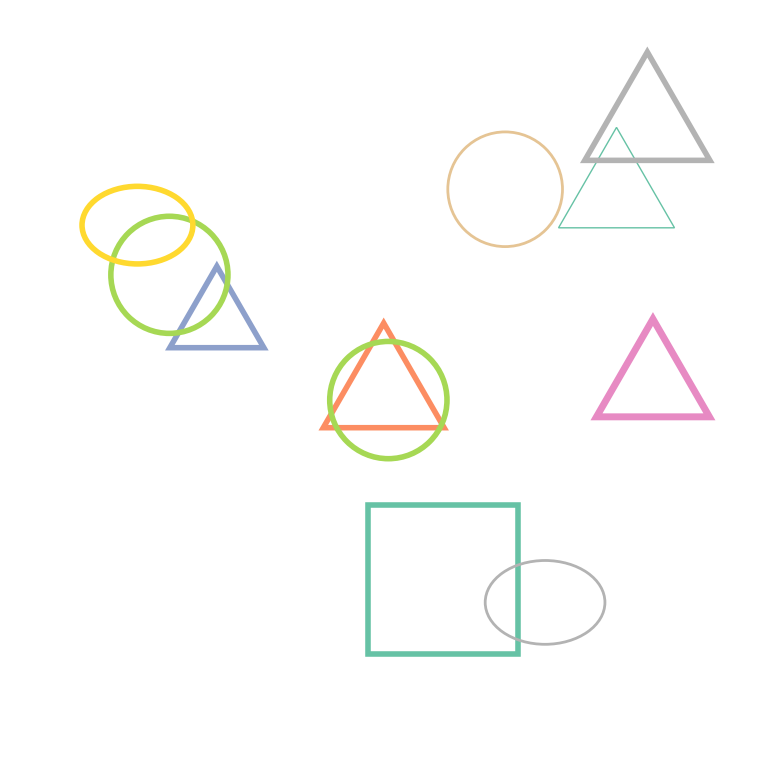[{"shape": "square", "thickness": 2, "radius": 0.48, "center": [0.575, 0.247]}, {"shape": "triangle", "thickness": 0.5, "radius": 0.43, "center": [0.801, 0.748]}, {"shape": "triangle", "thickness": 2, "radius": 0.45, "center": [0.498, 0.49]}, {"shape": "triangle", "thickness": 2, "radius": 0.35, "center": [0.282, 0.584]}, {"shape": "triangle", "thickness": 2.5, "radius": 0.42, "center": [0.848, 0.501]}, {"shape": "circle", "thickness": 2, "radius": 0.38, "center": [0.504, 0.48]}, {"shape": "circle", "thickness": 2, "radius": 0.38, "center": [0.22, 0.643]}, {"shape": "oval", "thickness": 2, "radius": 0.36, "center": [0.178, 0.708]}, {"shape": "circle", "thickness": 1, "radius": 0.37, "center": [0.656, 0.754]}, {"shape": "oval", "thickness": 1, "radius": 0.39, "center": [0.708, 0.218]}, {"shape": "triangle", "thickness": 2, "radius": 0.47, "center": [0.841, 0.839]}]